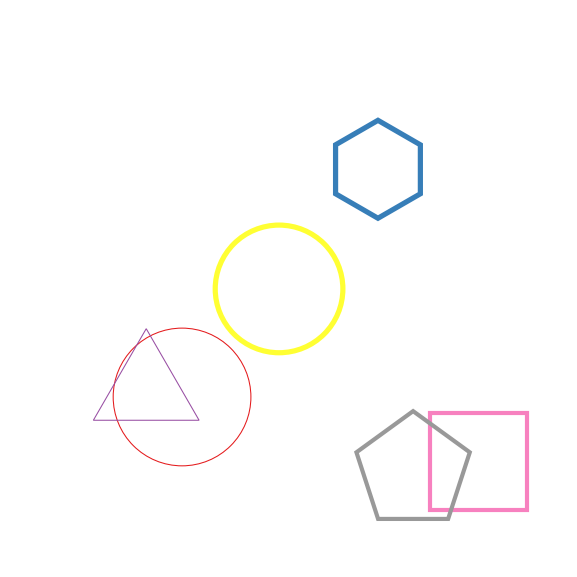[{"shape": "circle", "thickness": 0.5, "radius": 0.6, "center": [0.315, 0.312]}, {"shape": "hexagon", "thickness": 2.5, "radius": 0.42, "center": [0.654, 0.706]}, {"shape": "triangle", "thickness": 0.5, "radius": 0.53, "center": [0.253, 0.324]}, {"shape": "circle", "thickness": 2.5, "radius": 0.55, "center": [0.483, 0.499]}, {"shape": "square", "thickness": 2, "radius": 0.42, "center": [0.829, 0.2]}, {"shape": "pentagon", "thickness": 2, "radius": 0.52, "center": [0.715, 0.184]}]